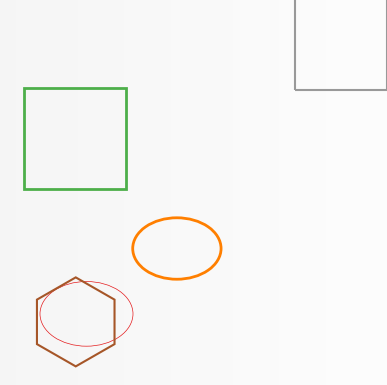[{"shape": "oval", "thickness": 0.5, "radius": 0.6, "center": [0.223, 0.185]}, {"shape": "square", "thickness": 2, "radius": 0.66, "center": [0.194, 0.64]}, {"shape": "oval", "thickness": 2, "radius": 0.57, "center": [0.456, 0.355]}, {"shape": "hexagon", "thickness": 1.5, "radius": 0.58, "center": [0.195, 0.164]}, {"shape": "square", "thickness": 1.5, "radius": 0.59, "center": [0.88, 0.886]}]